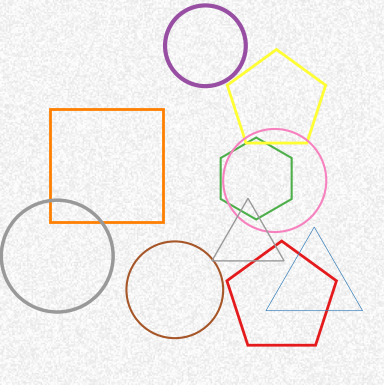[{"shape": "pentagon", "thickness": 2, "radius": 0.75, "center": [0.732, 0.224]}, {"shape": "triangle", "thickness": 0.5, "radius": 0.72, "center": [0.816, 0.265]}, {"shape": "hexagon", "thickness": 1.5, "radius": 0.53, "center": [0.665, 0.536]}, {"shape": "circle", "thickness": 3, "radius": 0.52, "center": [0.534, 0.881]}, {"shape": "square", "thickness": 2, "radius": 0.74, "center": [0.277, 0.57]}, {"shape": "pentagon", "thickness": 2, "radius": 0.67, "center": [0.718, 0.737]}, {"shape": "circle", "thickness": 1.5, "radius": 0.63, "center": [0.454, 0.247]}, {"shape": "circle", "thickness": 1.5, "radius": 0.67, "center": [0.714, 0.531]}, {"shape": "circle", "thickness": 2.5, "radius": 0.73, "center": [0.149, 0.335]}, {"shape": "triangle", "thickness": 1, "radius": 0.54, "center": [0.644, 0.377]}]